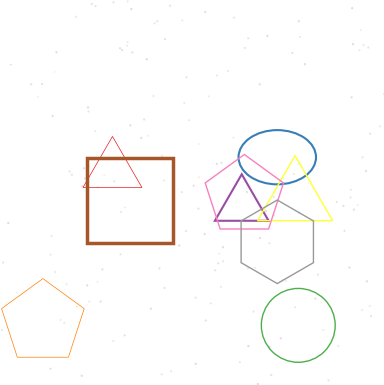[{"shape": "triangle", "thickness": 0.5, "radius": 0.44, "center": [0.292, 0.557]}, {"shape": "oval", "thickness": 1.5, "radius": 0.5, "center": [0.72, 0.592]}, {"shape": "circle", "thickness": 1, "radius": 0.48, "center": [0.775, 0.155]}, {"shape": "triangle", "thickness": 1.5, "radius": 0.4, "center": [0.628, 0.467]}, {"shape": "pentagon", "thickness": 0.5, "radius": 0.56, "center": [0.111, 0.163]}, {"shape": "triangle", "thickness": 1, "radius": 0.56, "center": [0.766, 0.483]}, {"shape": "square", "thickness": 2.5, "radius": 0.55, "center": [0.337, 0.479]}, {"shape": "pentagon", "thickness": 1, "radius": 0.53, "center": [0.635, 0.492]}, {"shape": "hexagon", "thickness": 1, "radius": 0.54, "center": [0.72, 0.372]}]